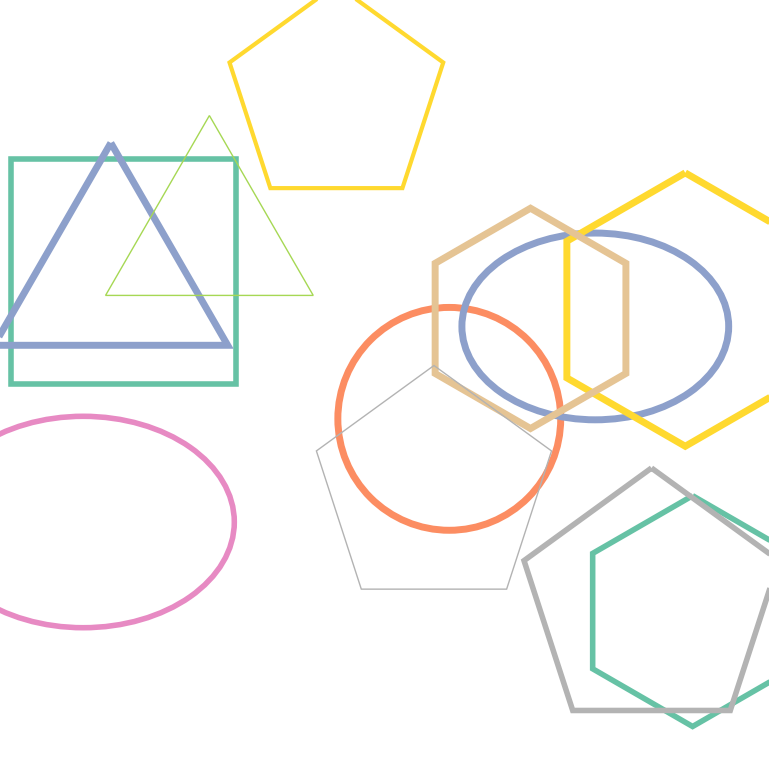[{"shape": "square", "thickness": 2, "radius": 0.73, "center": [0.16, 0.648]}, {"shape": "hexagon", "thickness": 2, "radius": 0.75, "center": [0.899, 0.206]}, {"shape": "circle", "thickness": 2.5, "radius": 0.72, "center": [0.583, 0.456]}, {"shape": "oval", "thickness": 2.5, "radius": 0.87, "center": [0.773, 0.576]}, {"shape": "triangle", "thickness": 2.5, "radius": 0.88, "center": [0.144, 0.639]}, {"shape": "oval", "thickness": 2, "radius": 0.98, "center": [0.108, 0.322]}, {"shape": "triangle", "thickness": 0.5, "radius": 0.78, "center": [0.272, 0.694]}, {"shape": "pentagon", "thickness": 1.5, "radius": 0.73, "center": [0.437, 0.874]}, {"shape": "hexagon", "thickness": 2.5, "radius": 0.89, "center": [0.89, 0.598]}, {"shape": "hexagon", "thickness": 2.5, "radius": 0.72, "center": [0.689, 0.587]}, {"shape": "pentagon", "thickness": 0.5, "radius": 0.8, "center": [0.564, 0.365]}, {"shape": "pentagon", "thickness": 2, "radius": 0.87, "center": [0.846, 0.218]}]